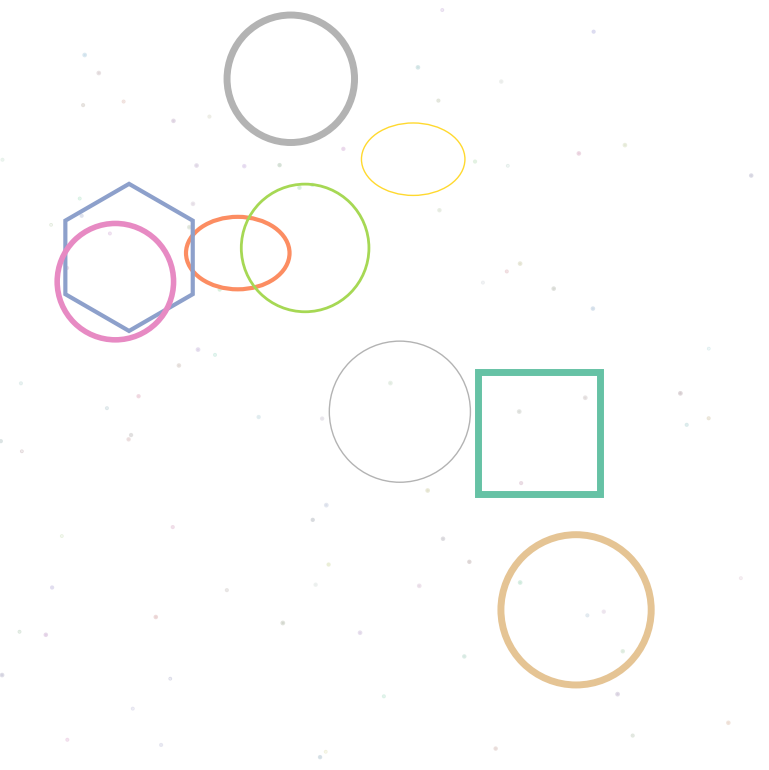[{"shape": "square", "thickness": 2.5, "radius": 0.4, "center": [0.699, 0.438]}, {"shape": "oval", "thickness": 1.5, "radius": 0.34, "center": [0.309, 0.671]}, {"shape": "hexagon", "thickness": 1.5, "radius": 0.48, "center": [0.168, 0.666]}, {"shape": "circle", "thickness": 2, "radius": 0.38, "center": [0.15, 0.634]}, {"shape": "circle", "thickness": 1, "radius": 0.41, "center": [0.396, 0.678]}, {"shape": "oval", "thickness": 0.5, "radius": 0.34, "center": [0.537, 0.793]}, {"shape": "circle", "thickness": 2.5, "radius": 0.49, "center": [0.748, 0.208]}, {"shape": "circle", "thickness": 0.5, "radius": 0.46, "center": [0.519, 0.465]}, {"shape": "circle", "thickness": 2.5, "radius": 0.41, "center": [0.378, 0.898]}]